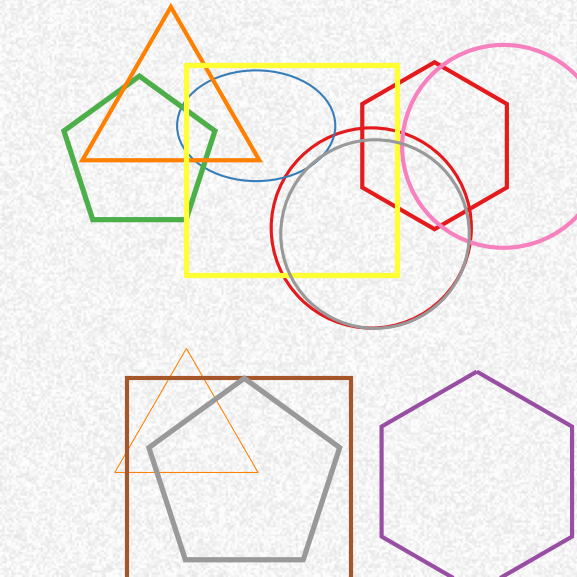[{"shape": "hexagon", "thickness": 2, "radius": 0.72, "center": [0.752, 0.747]}, {"shape": "circle", "thickness": 1.5, "radius": 0.87, "center": [0.643, 0.604]}, {"shape": "oval", "thickness": 1, "radius": 0.68, "center": [0.444, 0.781]}, {"shape": "pentagon", "thickness": 2.5, "radius": 0.69, "center": [0.241, 0.73]}, {"shape": "hexagon", "thickness": 2, "radius": 0.95, "center": [0.826, 0.165]}, {"shape": "triangle", "thickness": 0.5, "radius": 0.72, "center": [0.323, 0.253]}, {"shape": "triangle", "thickness": 2, "radius": 0.88, "center": [0.296, 0.81]}, {"shape": "square", "thickness": 2.5, "radius": 0.91, "center": [0.505, 0.705]}, {"shape": "square", "thickness": 2, "radius": 0.97, "center": [0.414, 0.15]}, {"shape": "circle", "thickness": 2, "radius": 0.88, "center": [0.872, 0.746]}, {"shape": "pentagon", "thickness": 2.5, "radius": 0.87, "center": [0.423, 0.17]}, {"shape": "circle", "thickness": 1.5, "radius": 0.82, "center": [0.649, 0.594]}]